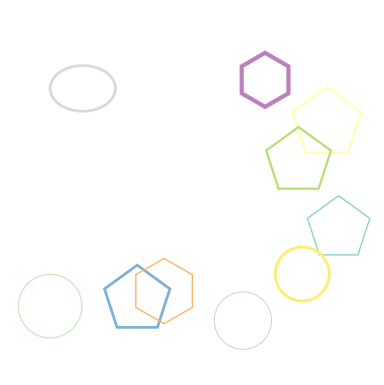[{"shape": "pentagon", "thickness": 1, "radius": 0.42, "center": [0.88, 0.407]}, {"shape": "pentagon", "thickness": 1.5, "radius": 0.47, "center": [0.849, 0.68]}, {"shape": "circle", "thickness": 0.5, "radius": 0.37, "center": [0.631, 0.167]}, {"shape": "pentagon", "thickness": 2, "radius": 0.45, "center": [0.356, 0.222]}, {"shape": "hexagon", "thickness": 1, "radius": 0.42, "center": [0.426, 0.244]}, {"shape": "pentagon", "thickness": 1.5, "radius": 0.44, "center": [0.776, 0.582]}, {"shape": "oval", "thickness": 2, "radius": 0.42, "center": [0.215, 0.77]}, {"shape": "hexagon", "thickness": 3, "radius": 0.35, "center": [0.688, 0.793]}, {"shape": "circle", "thickness": 1, "radius": 0.41, "center": [0.13, 0.205]}, {"shape": "circle", "thickness": 2, "radius": 0.35, "center": [0.785, 0.288]}]